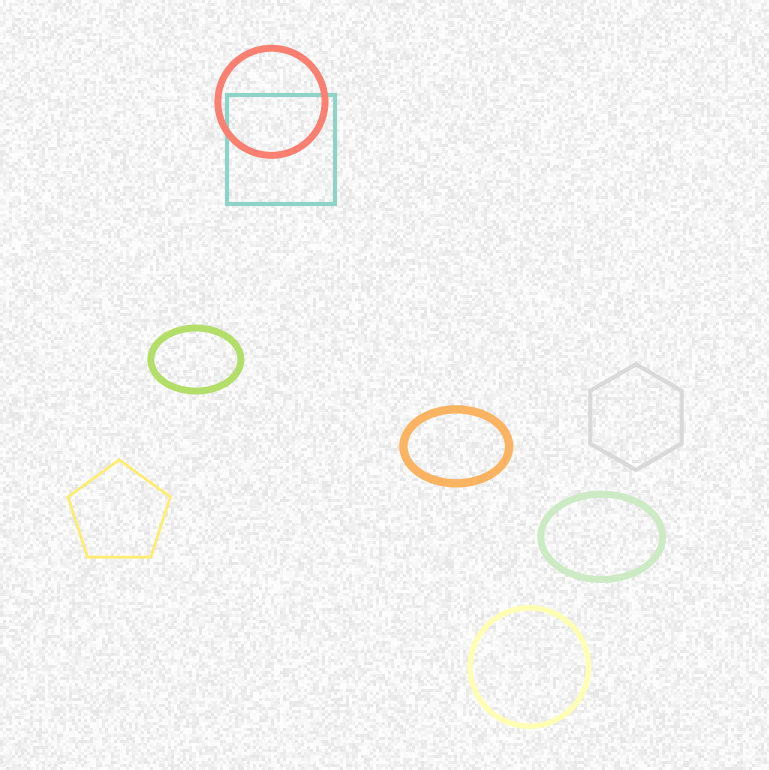[{"shape": "square", "thickness": 1.5, "radius": 0.35, "center": [0.365, 0.806]}, {"shape": "circle", "thickness": 2, "radius": 0.38, "center": [0.688, 0.134]}, {"shape": "circle", "thickness": 2.5, "radius": 0.35, "center": [0.353, 0.868]}, {"shape": "oval", "thickness": 3, "radius": 0.34, "center": [0.593, 0.42]}, {"shape": "oval", "thickness": 2.5, "radius": 0.29, "center": [0.254, 0.533]}, {"shape": "hexagon", "thickness": 1.5, "radius": 0.34, "center": [0.826, 0.458]}, {"shape": "oval", "thickness": 2.5, "radius": 0.4, "center": [0.781, 0.303]}, {"shape": "pentagon", "thickness": 1, "radius": 0.35, "center": [0.155, 0.333]}]